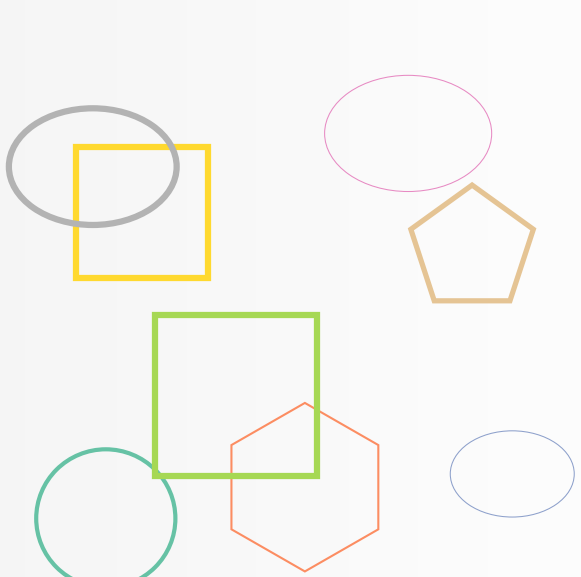[{"shape": "circle", "thickness": 2, "radius": 0.6, "center": [0.182, 0.101]}, {"shape": "hexagon", "thickness": 1, "radius": 0.73, "center": [0.525, 0.156]}, {"shape": "oval", "thickness": 0.5, "radius": 0.53, "center": [0.881, 0.178]}, {"shape": "oval", "thickness": 0.5, "radius": 0.72, "center": [0.702, 0.768]}, {"shape": "square", "thickness": 3, "radius": 0.7, "center": [0.406, 0.314]}, {"shape": "square", "thickness": 3, "radius": 0.57, "center": [0.244, 0.632]}, {"shape": "pentagon", "thickness": 2.5, "radius": 0.55, "center": [0.812, 0.568]}, {"shape": "oval", "thickness": 3, "radius": 0.72, "center": [0.16, 0.711]}]